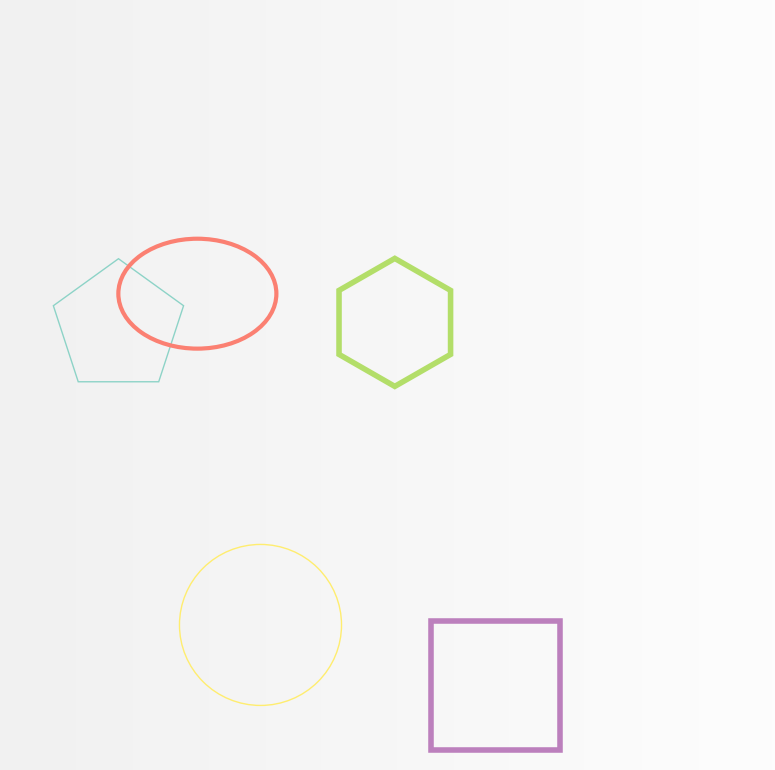[{"shape": "pentagon", "thickness": 0.5, "radius": 0.44, "center": [0.153, 0.576]}, {"shape": "oval", "thickness": 1.5, "radius": 0.51, "center": [0.255, 0.619]}, {"shape": "hexagon", "thickness": 2, "radius": 0.42, "center": [0.509, 0.581]}, {"shape": "square", "thickness": 2, "radius": 0.42, "center": [0.639, 0.109]}, {"shape": "circle", "thickness": 0.5, "radius": 0.52, "center": [0.336, 0.188]}]